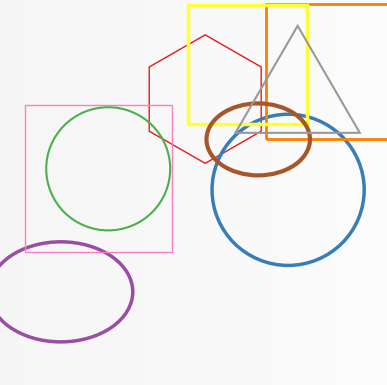[{"shape": "hexagon", "thickness": 1, "radius": 0.83, "center": [0.53, 0.743]}, {"shape": "circle", "thickness": 2.5, "radius": 0.98, "center": [0.744, 0.507]}, {"shape": "circle", "thickness": 1.5, "radius": 0.8, "center": [0.279, 0.562]}, {"shape": "oval", "thickness": 2.5, "radius": 0.93, "center": [0.157, 0.242]}, {"shape": "square", "thickness": 2, "radius": 0.87, "center": [0.862, 0.814]}, {"shape": "square", "thickness": 2.5, "radius": 0.77, "center": [0.64, 0.833]}, {"shape": "oval", "thickness": 3, "radius": 0.67, "center": [0.666, 0.638]}, {"shape": "square", "thickness": 1, "radius": 0.95, "center": [0.254, 0.537]}, {"shape": "triangle", "thickness": 1.5, "radius": 0.93, "center": [0.768, 0.748]}]